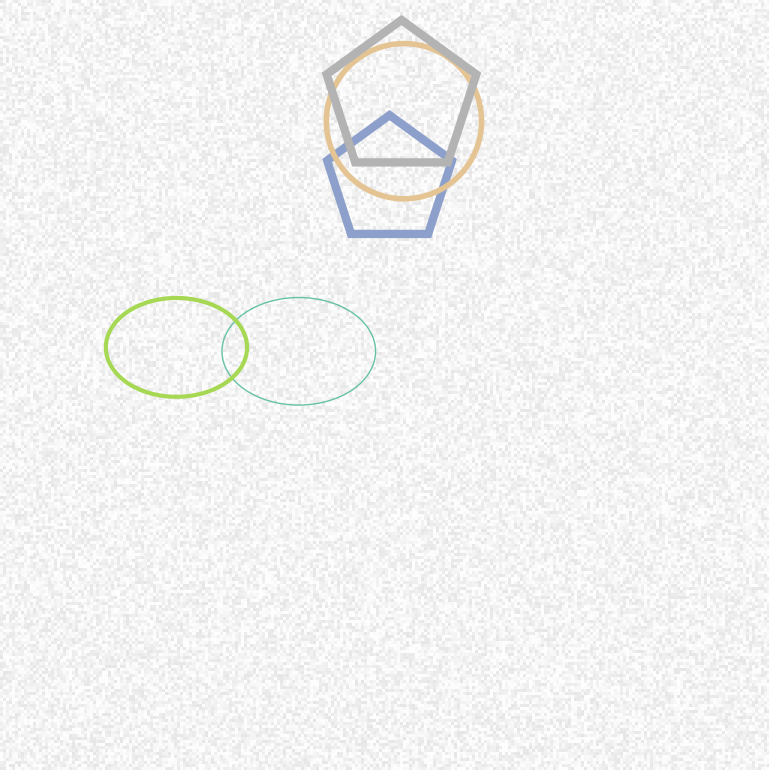[{"shape": "oval", "thickness": 0.5, "radius": 0.5, "center": [0.388, 0.544]}, {"shape": "pentagon", "thickness": 3, "radius": 0.43, "center": [0.506, 0.765]}, {"shape": "oval", "thickness": 1.5, "radius": 0.46, "center": [0.229, 0.549]}, {"shape": "circle", "thickness": 2, "radius": 0.5, "center": [0.525, 0.843]}, {"shape": "pentagon", "thickness": 3, "radius": 0.51, "center": [0.521, 0.872]}]